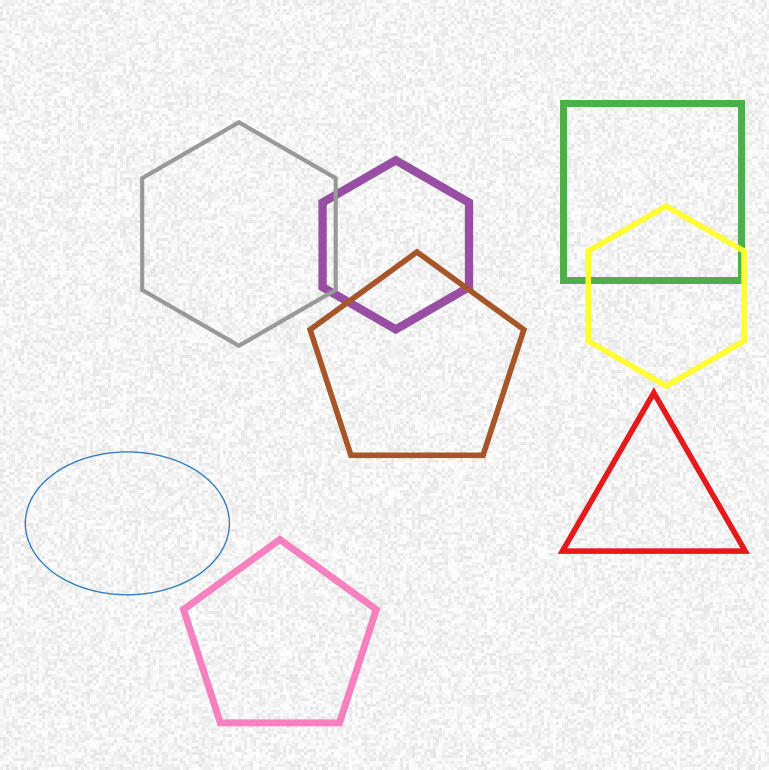[{"shape": "triangle", "thickness": 2, "radius": 0.69, "center": [0.849, 0.353]}, {"shape": "oval", "thickness": 0.5, "radius": 0.66, "center": [0.165, 0.32]}, {"shape": "square", "thickness": 2.5, "radius": 0.58, "center": [0.847, 0.751]}, {"shape": "hexagon", "thickness": 3, "radius": 0.55, "center": [0.514, 0.682]}, {"shape": "hexagon", "thickness": 2, "radius": 0.58, "center": [0.865, 0.615]}, {"shape": "pentagon", "thickness": 2, "radius": 0.73, "center": [0.542, 0.527]}, {"shape": "pentagon", "thickness": 2.5, "radius": 0.66, "center": [0.364, 0.168]}, {"shape": "hexagon", "thickness": 1.5, "radius": 0.73, "center": [0.31, 0.696]}]